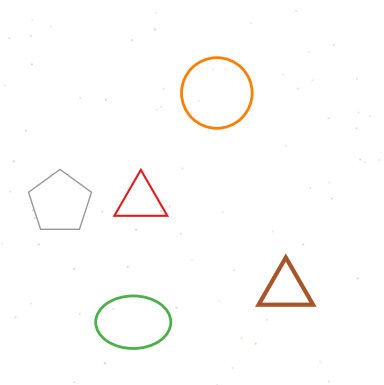[{"shape": "triangle", "thickness": 1.5, "radius": 0.4, "center": [0.366, 0.479]}, {"shape": "oval", "thickness": 2, "radius": 0.49, "center": [0.346, 0.163]}, {"shape": "circle", "thickness": 2, "radius": 0.46, "center": [0.563, 0.758]}, {"shape": "triangle", "thickness": 3, "radius": 0.41, "center": [0.742, 0.249]}, {"shape": "pentagon", "thickness": 1, "radius": 0.43, "center": [0.156, 0.474]}]